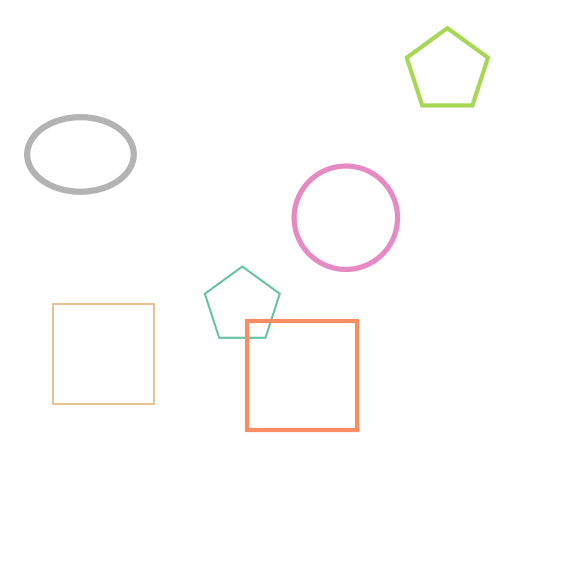[{"shape": "pentagon", "thickness": 1, "radius": 0.34, "center": [0.42, 0.469]}, {"shape": "square", "thickness": 2, "radius": 0.47, "center": [0.523, 0.349]}, {"shape": "circle", "thickness": 2.5, "radius": 0.45, "center": [0.599, 0.622]}, {"shape": "pentagon", "thickness": 2, "radius": 0.37, "center": [0.775, 0.876]}, {"shape": "square", "thickness": 1, "radius": 0.43, "center": [0.179, 0.387]}, {"shape": "oval", "thickness": 3, "radius": 0.46, "center": [0.139, 0.732]}]